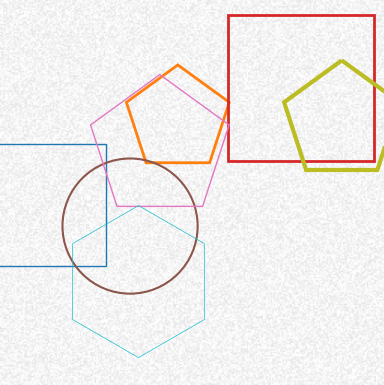[{"shape": "square", "thickness": 1, "radius": 0.79, "center": [0.117, 0.468]}, {"shape": "pentagon", "thickness": 2, "radius": 0.7, "center": [0.462, 0.691]}, {"shape": "square", "thickness": 2, "radius": 0.95, "center": [0.782, 0.772]}, {"shape": "circle", "thickness": 1.5, "radius": 0.88, "center": [0.338, 0.413]}, {"shape": "pentagon", "thickness": 1, "radius": 0.95, "center": [0.415, 0.617]}, {"shape": "pentagon", "thickness": 3, "radius": 0.79, "center": [0.888, 0.686]}, {"shape": "hexagon", "thickness": 0.5, "radius": 0.99, "center": [0.36, 0.269]}]